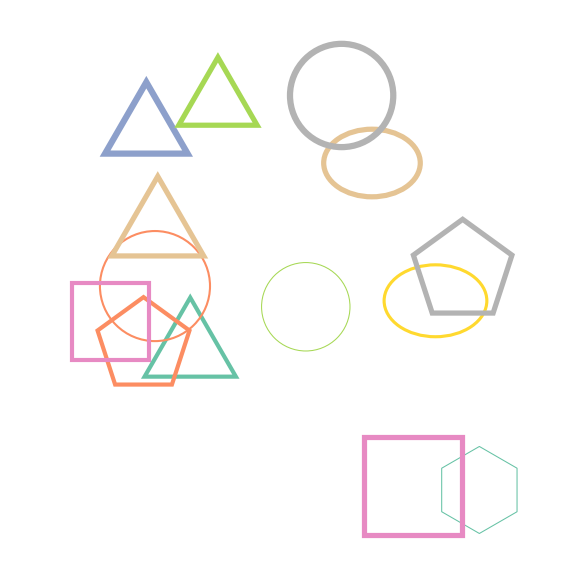[{"shape": "hexagon", "thickness": 0.5, "radius": 0.38, "center": [0.83, 0.151]}, {"shape": "triangle", "thickness": 2, "radius": 0.46, "center": [0.329, 0.393]}, {"shape": "circle", "thickness": 1, "radius": 0.48, "center": [0.268, 0.504]}, {"shape": "pentagon", "thickness": 2, "radius": 0.42, "center": [0.249, 0.401]}, {"shape": "triangle", "thickness": 3, "radius": 0.41, "center": [0.253, 0.774]}, {"shape": "square", "thickness": 2, "radius": 0.33, "center": [0.191, 0.442]}, {"shape": "square", "thickness": 2.5, "radius": 0.42, "center": [0.716, 0.158]}, {"shape": "circle", "thickness": 0.5, "radius": 0.38, "center": [0.529, 0.468]}, {"shape": "triangle", "thickness": 2.5, "radius": 0.39, "center": [0.377, 0.821]}, {"shape": "oval", "thickness": 1.5, "radius": 0.44, "center": [0.754, 0.478]}, {"shape": "oval", "thickness": 2.5, "radius": 0.42, "center": [0.644, 0.717]}, {"shape": "triangle", "thickness": 2.5, "radius": 0.46, "center": [0.273, 0.602]}, {"shape": "pentagon", "thickness": 2.5, "radius": 0.45, "center": [0.801, 0.53]}, {"shape": "circle", "thickness": 3, "radius": 0.45, "center": [0.592, 0.834]}]